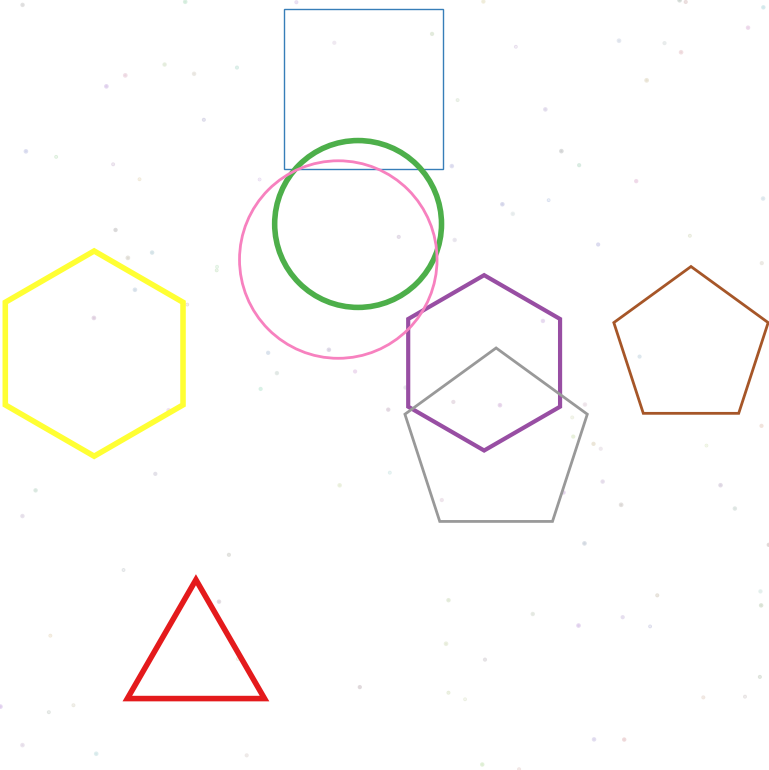[{"shape": "triangle", "thickness": 2, "radius": 0.51, "center": [0.254, 0.144]}, {"shape": "square", "thickness": 0.5, "radius": 0.52, "center": [0.472, 0.884]}, {"shape": "circle", "thickness": 2, "radius": 0.54, "center": [0.465, 0.709]}, {"shape": "hexagon", "thickness": 1.5, "radius": 0.57, "center": [0.629, 0.529]}, {"shape": "hexagon", "thickness": 2, "radius": 0.67, "center": [0.122, 0.541]}, {"shape": "pentagon", "thickness": 1, "radius": 0.53, "center": [0.897, 0.548]}, {"shape": "circle", "thickness": 1, "radius": 0.64, "center": [0.439, 0.663]}, {"shape": "pentagon", "thickness": 1, "radius": 0.62, "center": [0.644, 0.424]}]